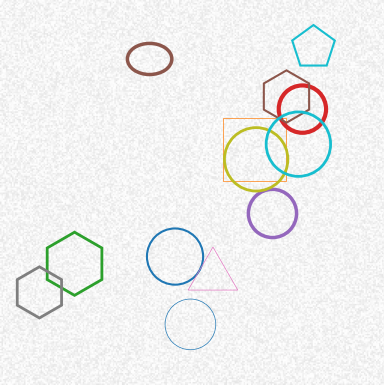[{"shape": "circle", "thickness": 1.5, "radius": 0.36, "center": [0.455, 0.334]}, {"shape": "circle", "thickness": 0.5, "radius": 0.33, "center": [0.495, 0.157]}, {"shape": "square", "thickness": 0.5, "radius": 0.41, "center": [0.661, 0.611]}, {"shape": "hexagon", "thickness": 2, "radius": 0.41, "center": [0.194, 0.315]}, {"shape": "circle", "thickness": 3, "radius": 0.31, "center": [0.785, 0.717]}, {"shape": "circle", "thickness": 2.5, "radius": 0.31, "center": [0.708, 0.446]}, {"shape": "hexagon", "thickness": 1.5, "radius": 0.34, "center": [0.744, 0.749]}, {"shape": "oval", "thickness": 2.5, "radius": 0.29, "center": [0.389, 0.847]}, {"shape": "triangle", "thickness": 0.5, "radius": 0.37, "center": [0.553, 0.284]}, {"shape": "hexagon", "thickness": 2, "radius": 0.33, "center": [0.102, 0.241]}, {"shape": "circle", "thickness": 2, "radius": 0.41, "center": [0.665, 0.586]}, {"shape": "circle", "thickness": 2, "radius": 0.42, "center": [0.775, 0.626]}, {"shape": "pentagon", "thickness": 1.5, "radius": 0.29, "center": [0.814, 0.877]}]